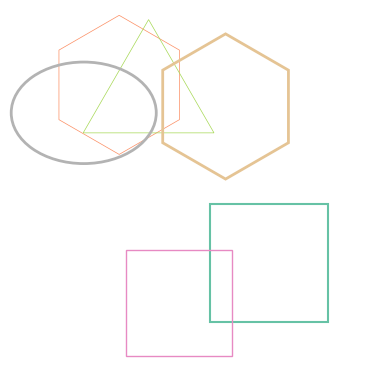[{"shape": "square", "thickness": 1.5, "radius": 0.77, "center": [0.699, 0.317]}, {"shape": "hexagon", "thickness": 0.5, "radius": 0.9, "center": [0.31, 0.78]}, {"shape": "square", "thickness": 1, "radius": 0.69, "center": [0.464, 0.212]}, {"shape": "triangle", "thickness": 0.5, "radius": 0.98, "center": [0.386, 0.753]}, {"shape": "hexagon", "thickness": 2, "radius": 0.94, "center": [0.586, 0.723]}, {"shape": "oval", "thickness": 2, "radius": 0.94, "center": [0.217, 0.707]}]